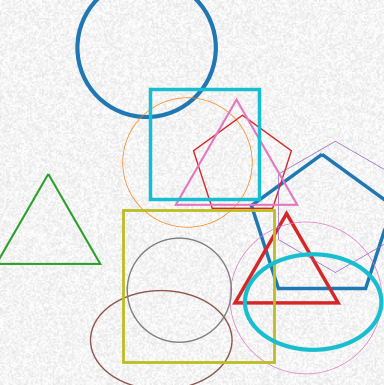[{"shape": "pentagon", "thickness": 2.5, "radius": 0.96, "center": [0.836, 0.407]}, {"shape": "circle", "thickness": 3, "radius": 0.9, "center": [0.381, 0.876]}, {"shape": "circle", "thickness": 0.5, "radius": 0.84, "center": [0.487, 0.578]}, {"shape": "triangle", "thickness": 1.5, "radius": 0.78, "center": [0.126, 0.392]}, {"shape": "triangle", "thickness": 2.5, "radius": 0.77, "center": [0.744, 0.291]}, {"shape": "pentagon", "thickness": 1, "radius": 0.67, "center": [0.63, 0.567]}, {"shape": "hexagon", "thickness": 0.5, "radius": 0.85, "center": [0.871, 0.463]}, {"shape": "oval", "thickness": 1, "radius": 0.92, "center": [0.419, 0.117]}, {"shape": "circle", "thickness": 0.5, "radius": 0.99, "center": [0.795, 0.226]}, {"shape": "triangle", "thickness": 1.5, "radius": 0.91, "center": [0.614, 0.559]}, {"shape": "circle", "thickness": 1, "radius": 0.68, "center": [0.466, 0.246]}, {"shape": "square", "thickness": 2, "radius": 0.99, "center": [0.516, 0.257]}, {"shape": "square", "thickness": 2.5, "radius": 0.71, "center": [0.532, 0.626]}, {"shape": "oval", "thickness": 3, "radius": 0.89, "center": [0.813, 0.215]}]